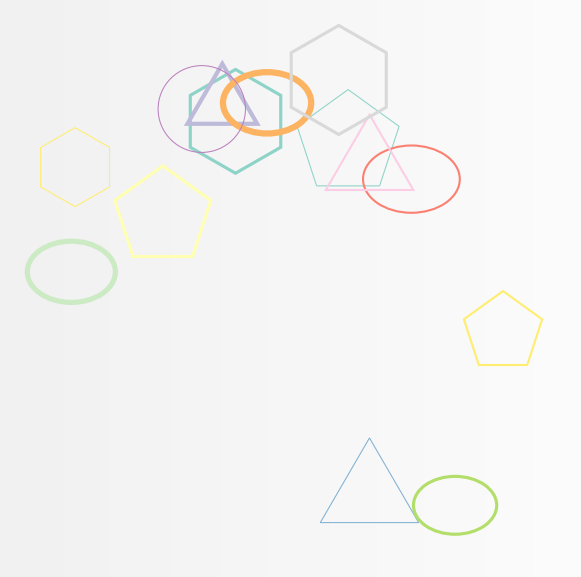[{"shape": "pentagon", "thickness": 0.5, "radius": 0.46, "center": [0.599, 0.752]}, {"shape": "hexagon", "thickness": 1.5, "radius": 0.45, "center": [0.405, 0.789]}, {"shape": "pentagon", "thickness": 1.5, "radius": 0.43, "center": [0.28, 0.625]}, {"shape": "triangle", "thickness": 2, "radius": 0.35, "center": [0.382, 0.819]}, {"shape": "oval", "thickness": 1, "radius": 0.42, "center": [0.708, 0.689]}, {"shape": "triangle", "thickness": 0.5, "radius": 0.49, "center": [0.636, 0.143]}, {"shape": "oval", "thickness": 3, "radius": 0.38, "center": [0.46, 0.821]}, {"shape": "oval", "thickness": 1.5, "radius": 0.36, "center": [0.783, 0.124]}, {"shape": "triangle", "thickness": 1, "radius": 0.43, "center": [0.636, 0.714]}, {"shape": "hexagon", "thickness": 1.5, "radius": 0.47, "center": [0.583, 0.861]}, {"shape": "circle", "thickness": 0.5, "radius": 0.38, "center": [0.347, 0.81]}, {"shape": "oval", "thickness": 2.5, "radius": 0.38, "center": [0.123, 0.528]}, {"shape": "pentagon", "thickness": 1, "radius": 0.35, "center": [0.865, 0.424]}, {"shape": "hexagon", "thickness": 0.5, "radius": 0.34, "center": [0.129, 0.71]}]